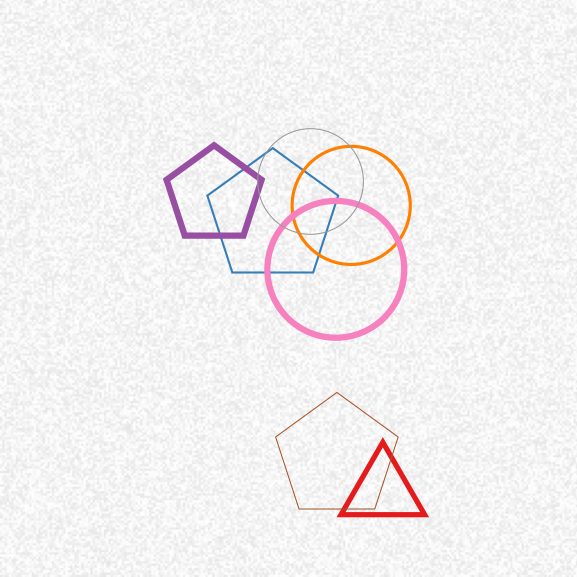[{"shape": "triangle", "thickness": 2.5, "radius": 0.42, "center": [0.663, 0.15]}, {"shape": "pentagon", "thickness": 1, "radius": 0.6, "center": [0.472, 0.624]}, {"shape": "pentagon", "thickness": 3, "radius": 0.43, "center": [0.371, 0.661]}, {"shape": "circle", "thickness": 1.5, "radius": 0.51, "center": [0.608, 0.643]}, {"shape": "pentagon", "thickness": 0.5, "radius": 0.56, "center": [0.583, 0.208]}, {"shape": "circle", "thickness": 3, "radius": 0.59, "center": [0.581, 0.533]}, {"shape": "circle", "thickness": 0.5, "radius": 0.46, "center": [0.538, 0.685]}]